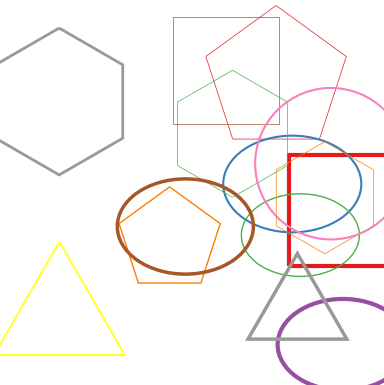[{"shape": "pentagon", "thickness": 0.5, "radius": 0.96, "center": [0.717, 0.794]}, {"shape": "square", "thickness": 3, "radius": 0.72, "center": [0.894, 0.454]}, {"shape": "oval", "thickness": 1.5, "radius": 0.9, "center": [0.759, 0.522]}, {"shape": "hexagon", "thickness": 0.5, "radius": 0.82, "center": [0.604, 0.652]}, {"shape": "oval", "thickness": 1, "radius": 0.77, "center": [0.78, 0.389]}, {"shape": "oval", "thickness": 3, "radius": 0.85, "center": [0.891, 0.105]}, {"shape": "hexagon", "thickness": 0.5, "radius": 0.73, "center": [0.844, 0.486]}, {"shape": "pentagon", "thickness": 1, "radius": 0.69, "center": [0.441, 0.377]}, {"shape": "triangle", "thickness": 1.5, "radius": 0.98, "center": [0.154, 0.176]}, {"shape": "square", "thickness": 0.5, "radius": 0.69, "center": [0.587, 0.816]}, {"shape": "oval", "thickness": 2.5, "radius": 0.88, "center": [0.481, 0.412]}, {"shape": "circle", "thickness": 1.5, "radius": 0.98, "center": [0.86, 0.575]}, {"shape": "triangle", "thickness": 2.5, "radius": 0.74, "center": [0.772, 0.193]}, {"shape": "hexagon", "thickness": 2, "radius": 0.95, "center": [0.154, 0.736]}]